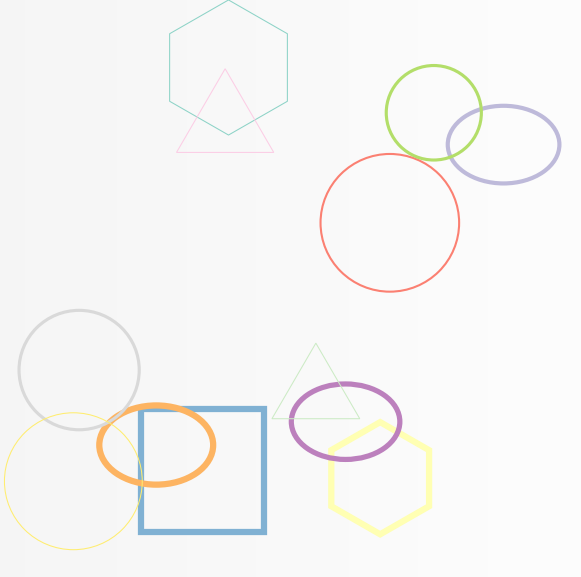[{"shape": "hexagon", "thickness": 0.5, "radius": 0.58, "center": [0.393, 0.882]}, {"shape": "hexagon", "thickness": 3, "radius": 0.49, "center": [0.654, 0.171]}, {"shape": "oval", "thickness": 2, "radius": 0.48, "center": [0.866, 0.749]}, {"shape": "circle", "thickness": 1, "radius": 0.6, "center": [0.671, 0.613]}, {"shape": "square", "thickness": 3, "radius": 0.53, "center": [0.348, 0.185]}, {"shape": "oval", "thickness": 3, "radius": 0.49, "center": [0.269, 0.229]}, {"shape": "circle", "thickness": 1.5, "radius": 0.41, "center": [0.746, 0.804]}, {"shape": "triangle", "thickness": 0.5, "radius": 0.48, "center": [0.387, 0.783]}, {"shape": "circle", "thickness": 1.5, "radius": 0.52, "center": [0.136, 0.358]}, {"shape": "oval", "thickness": 2.5, "radius": 0.47, "center": [0.595, 0.269]}, {"shape": "triangle", "thickness": 0.5, "radius": 0.44, "center": [0.543, 0.318]}, {"shape": "circle", "thickness": 0.5, "radius": 0.59, "center": [0.126, 0.166]}]